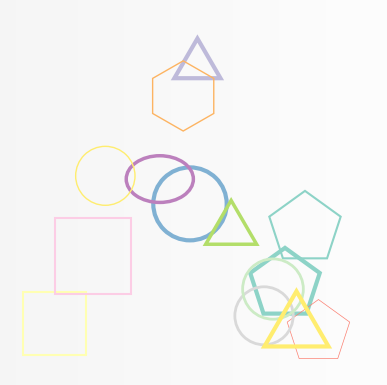[{"shape": "pentagon", "thickness": 3, "radius": 0.47, "center": [0.735, 0.262]}, {"shape": "pentagon", "thickness": 1.5, "radius": 0.48, "center": [0.787, 0.407]}, {"shape": "square", "thickness": 1.5, "radius": 0.41, "center": [0.141, 0.159]}, {"shape": "triangle", "thickness": 3, "radius": 0.34, "center": [0.509, 0.831]}, {"shape": "pentagon", "thickness": 0.5, "radius": 0.42, "center": [0.822, 0.137]}, {"shape": "circle", "thickness": 3, "radius": 0.47, "center": [0.49, 0.47]}, {"shape": "hexagon", "thickness": 1, "radius": 0.46, "center": [0.473, 0.751]}, {"shape": "triangle", "thickness": 2.5, "radius": 0.38, "center": [0.597, 0.404]}, {"shape": "square", "thickness": 1.5, "radius": 0.49, "center": [0.24, 0.336]}, {"shape": "circle", "thickness": 2, "radius": 0.38, "center": [0.681, 0.18]}, {"shape": "oval", "thickness": 2.5, "radius": 0.43, "center": [0.412, 0.535]}, {"shape": "circle", "thickness": 2, "radius": 0.39, "center": [0.704, 0.249]}, {"shape": "triangle", "thickness": 3, "radius": 0.48, "center": [0.765, 0.148]}, {"shape": "circle", "thickness": 1, "radius": 0.38, "center": [0.272, 0.543]}]